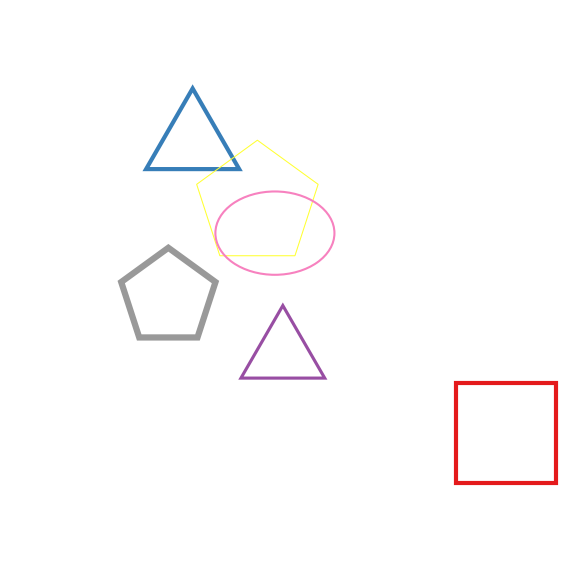[{"shape": "square", "thickness": 2, "radius": 0.43, "center": [0.877, 0.249]}, {"shape": "triangle", "thickness": 2, "radius": 0.47, "center": [0.334, 0.753]}, {"shape": "triangle", "thickness": 1.5, "radius": 0.42, "center": [0.49, 0.386]}, {"shape": "pentagon", "thickness": 0.5, "radius": 0.55, "center": [0.446, 0.646]}, {"shape": "oval", "thickness": 1, "radius": 0.52, "center": [0.476, 0.595]}, {"shape": "pentagon", "thickness": 3, "radius": 0.43, "center": [0.292, 0.484]}]